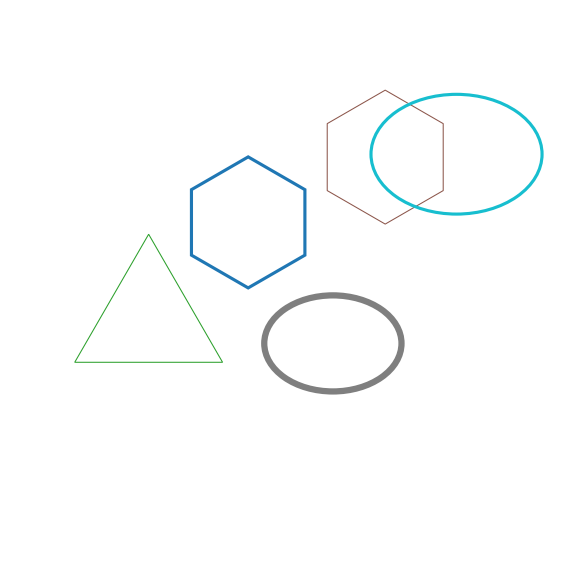[{"shape": "hexagon", "thickness": 1.5, "radius": 0.57, "center": [0.43, 0.614]}, {"shape": "triangle", "thickness": 0.5, "radius": 0.74, "center": [0.257, 0.446]}, {"shape": "hexagon", "thickness": 0.5, "radius": 0.58, "center": [0.667, 0.727]}, {"shape": "oval", "thickness": 3, "radius": 0.59, "center": [0.576, 0.404]}, {"shape": "oval", "thickness": 1.5, "radius": 0.74, "center": [0.791, 0.732]}]